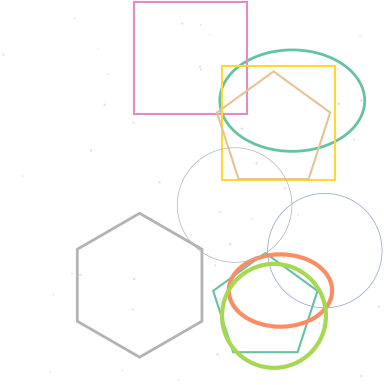[{"shape": "pentagon", "thickness": 1.5, "radius": 0.71, "center": [0.689, 0.2]}, {"shape": "oval", "thickness": 2, "radius": 0.94, "center": [0.759, 0.739]}, {"shape": "oval", "thickness": 3, "radius": 0.67, "center": [0.728, 0.245]}, {"shape": "circle", "thickness": 0.5, "radius": 0.74, "center": [0.844, 0.349]}, {"shape": "square", "thickness": 1.5, "radius": 0.73, "center": [0.495, 0.85]}, {"shape": "circle", "thickness": 3, "radius": 0.67, "center": [0.712, 0.18]}, {"shape": "square", "thickness": 1.5, "radius": 0.73, "center": [0.723, 0.68]}, {"shape": "pentagon", "thickness": 1.5, "radius": 0.77, "center": [0.711, 0.66]}, {"shape": "circle", "thickness": 0.5, "radius": 0.74, "center": [0.609, 0.467]}, {"shape": "hexagon", "thickness": 2, "radius": 0.93, "center": [0.363, 0.259]}]